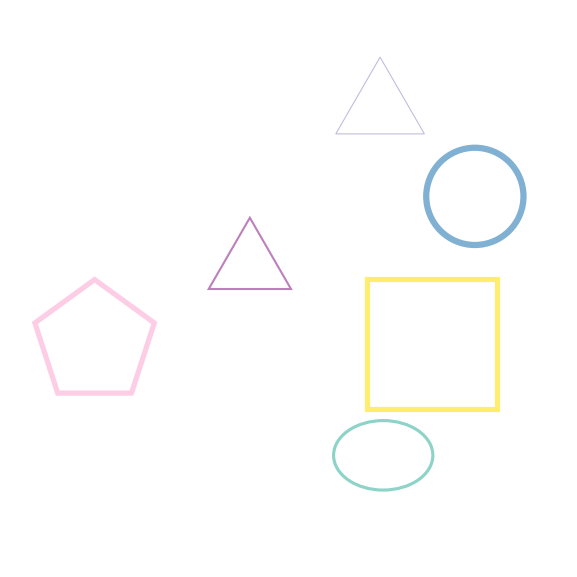[{"shape": "oval", "thickness": 1.5, "radius": 0.43, "center": [0.664, 0.211]}, {"shape": "triangle", "thickness": 0.5, "radius": 0.44, "center": [0.658, 0.812]}, {"shape": "circle", "thickness": 3, "radius": 0.42, "center": [0.822, 0.659]}, {"shape": "pentagon", "thickness": 2.5, "radius": 0.54, "center": [0.164, 0.406]}, {"shape": "triangle", "thickness": 1, "radius": 0.41, "center": [0.433, 0.54]}, {"shape": "square", "thickness": 2.5, "radius": 0.56, "center": [0.748, 0.403]}]